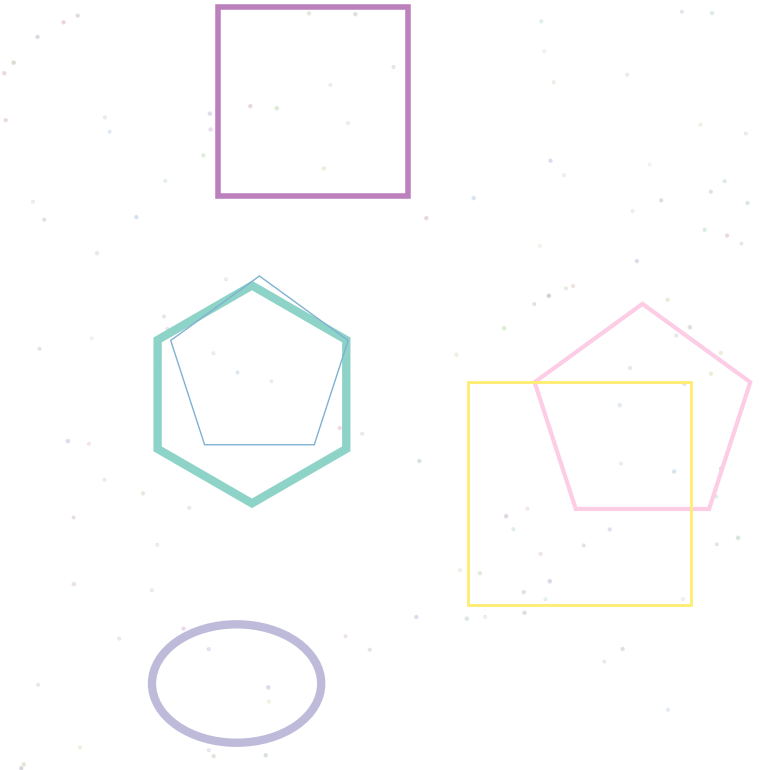[{"shape": "hexagon", "thickness": 3, "radius": 0.71, "center": [0.327, 0.488]}, {"shape": "oval", "thickness": 3, "radius": 0.55, "center": [0.307, 0.112]}, {"shape": "pentagon", "thickness": 0.5, "radius": 0.61, "center": [0.337, 0.52]}, {"shape": "pentagon", "thickness": 1.5, "radius": 0.74, "center": [0.834, 0.458]}, {"shape": "square", "thickness": 2, "radius": 0.62, "center": [0.407, 0.868]}, {"shape": "square", "thickness": 1, "radius": 0.73, "center": [0.753, 0.359]}]